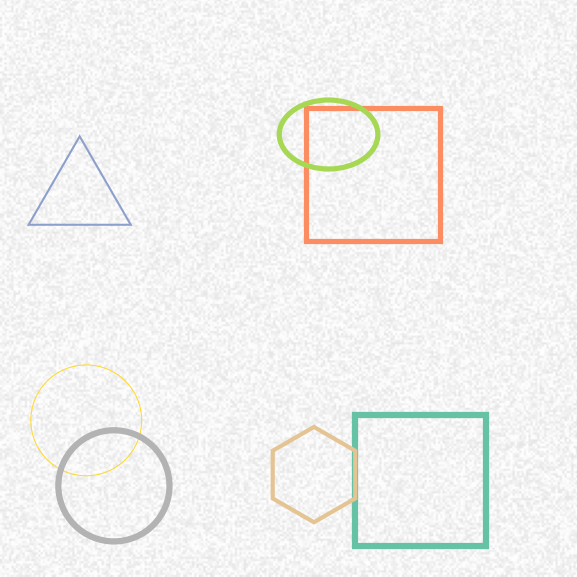[{"shape": "square", "thickness": 3, "radius": 0.57, "center": [0.728, 0.167]}, {"shape": "square", "thickness": 2.5, "radius": 0.58, "center": [0.646, 0.697]}, {"shape": "triangle", "thickness": 1, "radius": 0.51, "center": [0.138, 0.661]}, {"shape": "oval", "thickness": 2.5, "radius": 0.43, "center": [0.569, 0.766]}, {"shape": "circle", "thickness": 0.5, "radius": 0.48, "center": [0.149, 0.271]}, {"shape": "hexagon", "thickness": 2, "radius": 0.41, "center": [0.544, 0.177]}, {"shape": "circle", "thickness": 3, "radius": 0.48, "center": [0.197, 0.158]}]